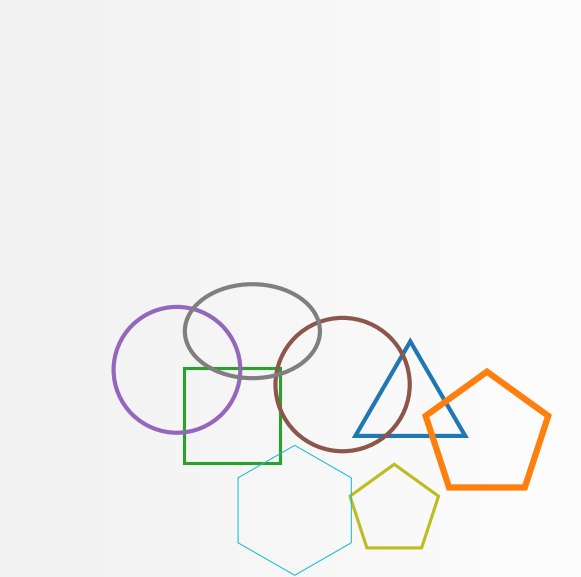[{"shape": "triangle", "thickness": 2, "radius": 0.55, "center": [0.706, 0.299]}, {"shape": "pentagon", "thickness": 3, "radius": 0.55, "center": [0.838, 0.245]}, {"shape": "square", "thickness": 1.5, "radius": 0.41, "center": [0.399, 0.28]}, {"shape": "circle", "thickness": 2, "radius": 0.54, "center": [0.304, 0.359]}, {"shape": "circle", "thickness": 2, "radius": 0.58, "center": [0.589, 0.333]}, {"shape": "oval", "thickness": 2, "radius": 0.58, "center": [0.434, 0.426]}, {"shape": "pentagon", "thickness": 1.5, "radius": 0.4, "center": [0.678, 0.115]}, {"shape": "hexagon", "thickness": 0.5, "radius": 0.56, "center": [0.507, 0.115]}]